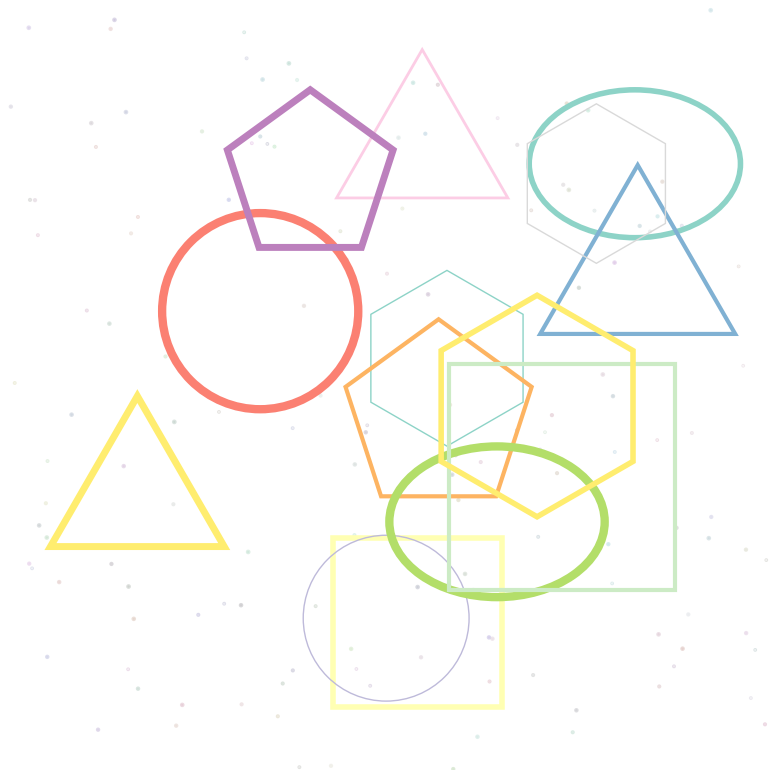[{"shape": "hexagon", "thickness": 0.5, "radius": 0.57, "center": [0.58, 0.535]}, {"shape": "oval", "thickness": 2, "radius": 0.69, "center": [0.824, 0.787]}, {"shape": "square", "thickness": 2, "radius": 0.55, "center": [0.542, 0.191]}, {"shape": "circle", "thickness": 0.5, "radius": 0.54, "center": [0.501, 0.197]}, {"shape": "circle", "thickness": 3, "radius": 0.64, "center": [0.338, 0.596]}, {"shape": "triangle", "thickness": 1.5, "radius": 0.73, "center": [0.828, 0.639]}, {"shape": "pentagon", "thickness": 1.5, "radius": 0.64, "center": [0.57, 0.458]}, {"shape": "oval", "thickness": 3, "radius": 0.7, "center": [0.645, 0.322]}, {"shape": "triangle", "thickness": 1, "radius": 0.64, "center": [0.548, 0.807]}, {"shape": "hexagon", "thickness": 0.5, "radius": 0.52, "center": [0.775, 0.762]}, {"shape": "pentagon", "thickness": 2.5, "radius": 0.57, "center": [0.403, 0.77]}, {"shape": "square", "thickness": 1.5, "radius": 0.73, "center": [0.73, 0.38]}, {"shape": "triangle", "thickness": 2.5, "radius": 0.65, "center": [0.178, 0.355]}, {"shape": "hexagon", "thickness": 2, "radius": 0.72, "center": [0.698, 0.473]}]